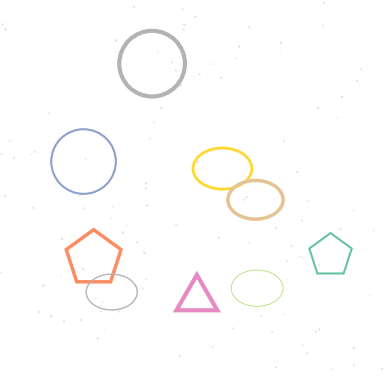[{"shape": "pentagon", "thickness": 1.5, "radius": 0.29, "center": [0.859, 0.337]}, {"shape": "pentagon", "thickness": 2.5, "radius": 0.37, "center": [0.243, 0.329]}, {"shape": "circle", "thickness": 1.5, "radius": 0.42, "center": [0.217, 0.58]}, {"shape": "triangle", "thickness": 3, "radius": 0.31, "center": [0.511, 0.225]}, {"shape": "oval", "thickness": 0.5, "radius": 0.34, "center": [0.668, 0.251]}, {"shape": "oval", "thickness": 2, "radius": 0.38, "center": [0.578, 0.562]}, {"shape": "oval", "thickness": 2.5, "radius": 0.36, "center": [0.664, 0.481]}, {"shape": "circle", "thickness": 3, "radius": 0.43, "center": [0.395, 0.835]}, {"shape": "oval", "thickness": 1, "radius": 0.33, "center": [0.29, 0.241]}]